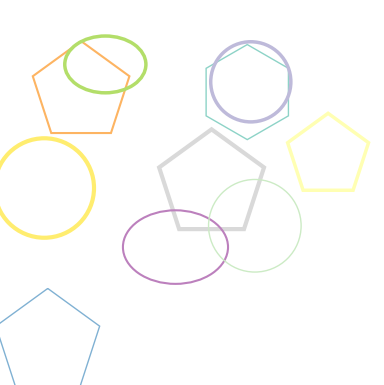[{"shape": "hexagon", "thickness": 1, "radius": 0.62, "center": [0.642, 0.761]}, {"shape": "pentagon", "thickness": 2.5, "radius": 0.55, "center": [0.852, 0.595]}, {"shape": "circle", "thickness": 2.5, "radius": 0.52, "center": [0.651, 0.787]}, {"shape": "pentagon", "thickness": 1, "radius": 0.71, "center": [0.124, 0.109]}, {"shape": "pentagon", "thickness": 1.5, "radius": 0.66, "center": [0.211, 0.761]}, {"shape": "oval", "thickness": 2.5, "radius": 0.53, "center": [0.274, 0.833]}, {"shape": "pentagon", "thickness": 3, "radius": 0.72, "center": [0.55, 0.521]}, {"shape": "oval", "thickness": 1.5, "radius": 0.68, "center": [0.456, 0.358]}, {"shape": "circle", "thickness": 1, "radius": 0.6, "center": [0.662, 0.414]}, {"shape": "circle", "thickness": 3, "radius": 0.65, "center": [0.115, 0.512]}]